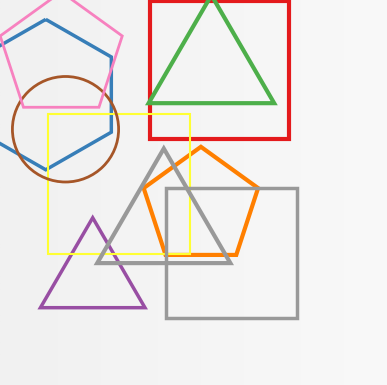[{"shape": "square", "thickness": 3, "radius": 0.89, "center": [0.567, 0.817]}, {"shape": "hexagon", "thickness": 2.5, "radius": 0.98, "center": [0.118, 0.754]}, {"shape": "triangle", "thickness": 3, "radius": 0.94, "center": [0.546, 0.826]}, {"shape": "triangle", "thickness": 2.5, "radius": 0.78, "center": [0.239, 0.279]}, {"shape": "pentagon", "thickness": 3, "radius": 0.78, "center": [0.518, 0.463]}, {"shape": "square", "thickness": 1.5, "radius": 0.91, "center": [0.307, 0.523]}, {"shape": "circle", "thickness": 2, "radius": 0.69, "center": [0.169, 0.664]}, {"shape": "pentagon", "thickness": 2, "radius": 0.83, "center": [0.158, 0.855]}, {"shape": "square", "thickness": 2.5, "radius": 0.84, "center": [0.598, 0.343]}, {"shape": "triangle", "thickness": 3, "radius": 0.99, "center": [0.423, 0.416]}]